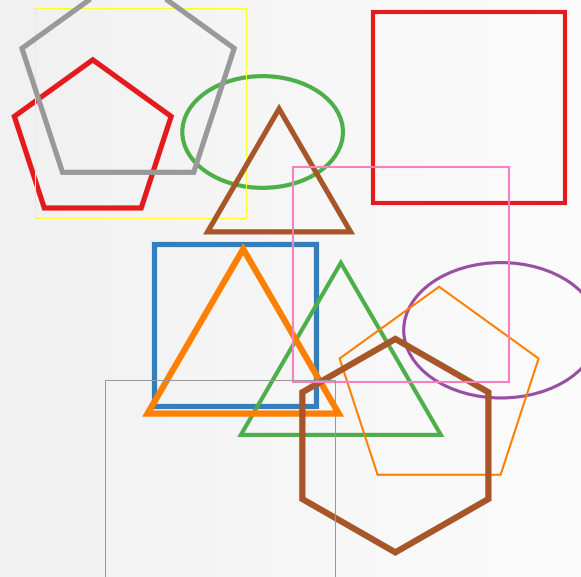[{"shape": "square", "thickness": 2, "radius": 0.83, "center": [0.807, 0.813]}, {"shape": "pentagon", "thickness": 2.5, "radius": 0.71, "center": [0.16, 0.754]}, {"shape": "square", "thickness": 2.5, "radius": 0.7, "center": [0.404, 0.436]}, {"shape": "oval", "thickness": 2, "radius": 0.69, "center": [0.452, 0.771]}, {"shape": "triangle", "thickness": 2, "radius": 0.99, "center": [0.586, 0.345]}, {"shape": "oval", "thickness": 1.5, "radius": 0.84, "center": [0.862, 0.427]}, {"shape": "pentagon", "thickness": 1, "radius": 0.9, "center": [0.755, 0.323]}, {"shape": "triangle", "thickness": 3, "radius": 0.95, "center": [0.418, 0.378]}, {"shape": "square", "thickness": 0.5, "radius": 0.91, "center": [0.241, 0.803]}, {"shape": "triangle", "thickness": 2.5, "radius": 0.71, "center": [0.48, 0.669]}, {"shape": "hexagon", "thickness": 3, "radius": 0.92, "center": [0.68, 0.227]}, {"shape": "square", "thickness": 1, "radius": 0.93, "center": [0.689, 0.524]}, {"shape": "pentagon", "thickness": 2.5, "radius": 0.96, "center": [0.22, 0.856]}, {"shape": "square", "thickness": 0.5, "radius": 0.99, "center": [0.379, 0.144]}]